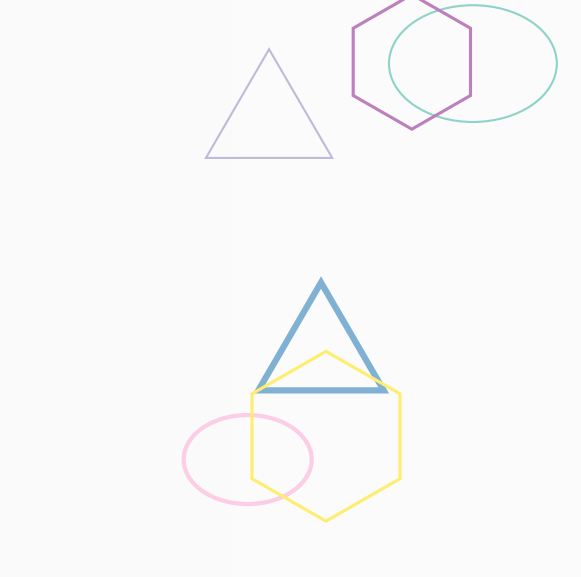[{"shape": "oval", "thickness": 1, "radius": 0.72, "center": [0.814, 0.889]}, {"shape": "triangle", "thickness": 1, "radius": 0.63, "center": [0.463, 0.788]}, {"shape": "triangle", "thickness": 3, "radius": 0.62, "center": [0.552, 0.385]}, {"shape": "oval", "thickness": 2, "radius": 0.55, "center": [0.426, 0.203]}, {"shape": "hexagon", "thickness": 1.5, "radius": 0.58, "center": [0.709, 0.892]}, {"shape": "hexagon", "thickness": 1.5, "radius": 0.74, "center": [0.561, 0.244]}]